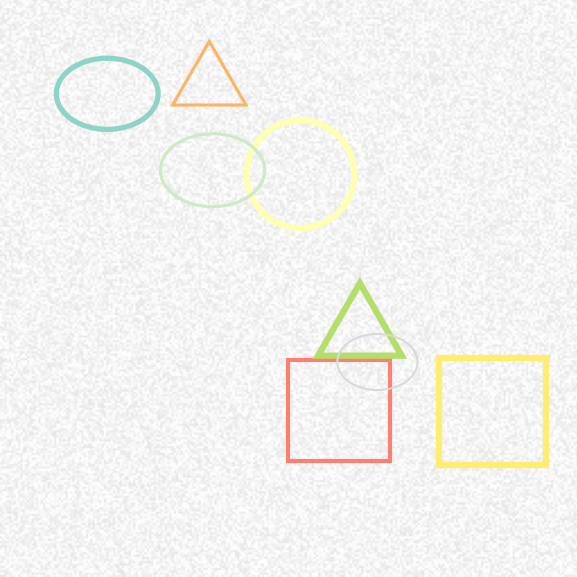[{"shape": "oval", "thickness": 2.5, "radius": 0.44, "center": [0.186, 0.837]}, {"shape": "circle", "thickness": 3, "radius": 0.47, "center": [0.52, 0.697]}, {"shape": "square", "thickness": 2, "radius": 0.44, "center": [0.587, 0.288]}, {"shape": "triangle", "thickness": 1.5, "radius": 0.37, "center": [0.362, 0.854]}, {"shape": "triangle", "thickness": 3, "radius": 0.42, "center": [0.623, 0.425]}, {"shape": "oval", "thickness": 1, "radius": 0.35, "center": [0.654, 0.372]}, {"shape": "oval", "thickness": 1.5, "radius": 0.45, "center": [0.368, 0.704]}, {"shape": "square", "thickness": 3, "radius": 0.46, "center": [0.852, 0.287]}]